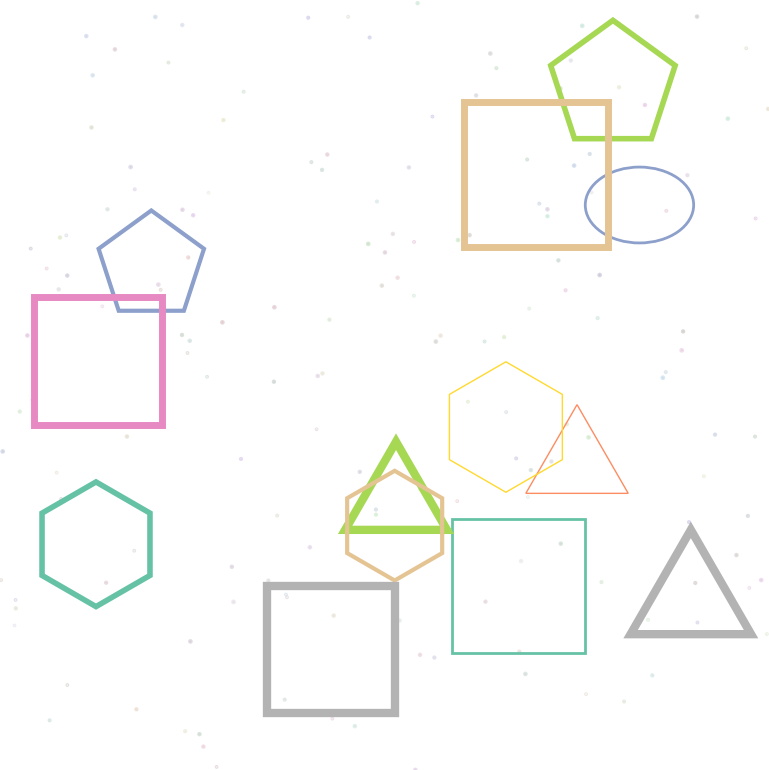[{"shape": "hexagon", "thickness": 2, "radius": 0.4, "center": [0.125, 0.293]}, {"shape": "square", "thickness": 1, "radius": 0.43, "center": [0.673, 0.239]}, {"shape": "triangle", "thickness": 0.5, "radius": 0.38, "center": [0.749, 0.398]}, {"shape": "pentagon", "thickness": 1.5, "radius": 0.36, "center": [0.196, 0.655]}, {"shape": "oval", "thickness": 1, "radius": 0.35, "center": [0.83, 0.734]}, {"shape": "square", "thickness": 2.5, "radius": 0.42, "center": [0.127, 0.531]}, {"shape": "pentagon", "thickness": 2, "radius": 0.42, "center": [0.796, 0.889]}, {"shape": "triangle", "thickness": 3, "radius": 0.38, "center": [0.514, 0.35]}, {"shape": "hexagon", "thickness": 0.5, "radius": 0.42, "center": [0.657, 0.445]}, {"shape": "hexagon", "thickness": 1.5, "radius": 0.36, "center": [0.513, 0.317]}, {"shape": "square", "thickness": 2.5, "radius": 0.47, "center": [0.696, 0.773]}, {"shape": "triangle", "thickness": 3, "radius": 0.45, "center": [0.897, 0.222]}, {"shape": "square", "thickness": 3, "radius": 0.41, "center": [0.429, 0.157]}]